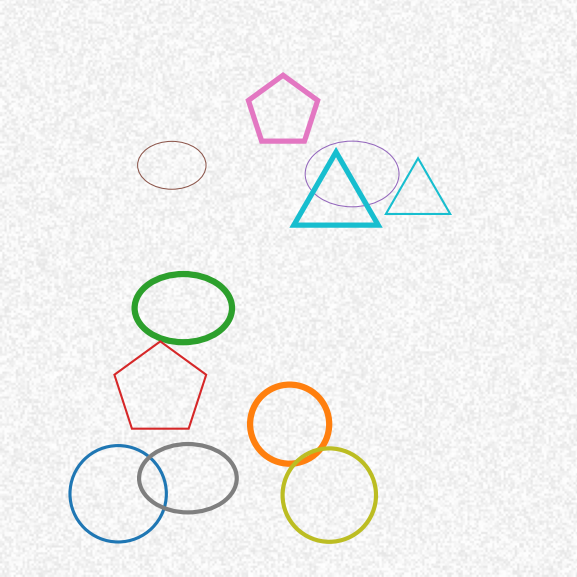[{"shape": "circle", "thickness": 1.5, "radius": 0.42, "center": [0.205, 0.144]}, {"shape": "circle", "thickness": 3, "radius": 0.34, "center": [0.502, 0.265]}, {"shape": "oval", "thickness": 3, "radius": 0.42, "center": [0.317, 0.466]}, {"shape": "pentagon", "thickness": 1, "radius": 0.42, "center": [0.278, 0.324]}, {"shape": "oval", "thickness": 0.5, "radius": 0.41, "center": [0.61, 0.698]}, {"shape": "oval", "thickness": 0.5, "radius": 0.3, "center": [0.298, 0.713]}, {"shape": "pentagon", "thickness": 2.5, "radius": 0.32, "center": [0.49, 0.806]}, {"shape": "oval", "thickness": 2, "radius": 0.42, "center": [0.325, 0.171]}, {"shape": "circle", "thickness": 2, "radius": 0.4, "center": [0.57, 0.142]}, {"shape": "triangle", "thickness": 1, "radius": 0.32, "center": [0.724, 0.661]}, {"shape": "triangle", "thickness": 2.5, "radius": 0.42, "center": [0.582, 0.651]}]